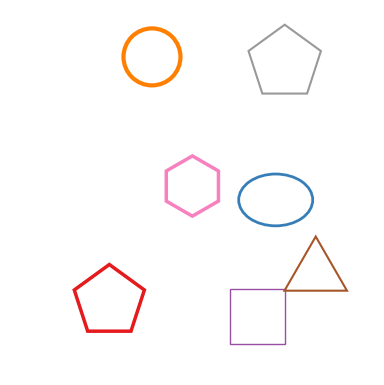[{"shape": "pentagon", "thickness": 2.5, "radius": 0.48, "center": [0.284, 0.217]}, {"shape": "oval", "thickness": 2, "radius": 0.48, "center": [0.716, 0.481]}, {"shape": "square", "thickness": 1, "radius": 0.36, "center": [0.67, 0.177]}, {"shape": "circle", "thickness": 3, "radius": 0.37, "center": [0.395, 0.852]}, {"shape": "triangle", "thickness": 1.5, "radius": 0.47, "center": [0.82, 0.292]}, {"shape": "hexagon", "thickness": 2.5, "radius": 0.39, "center": [0.5, 0.517]}, {"shape": "pentagon", "thickness": 1.5, "radius": 0.49, "center": [0.739, 0.837]}]